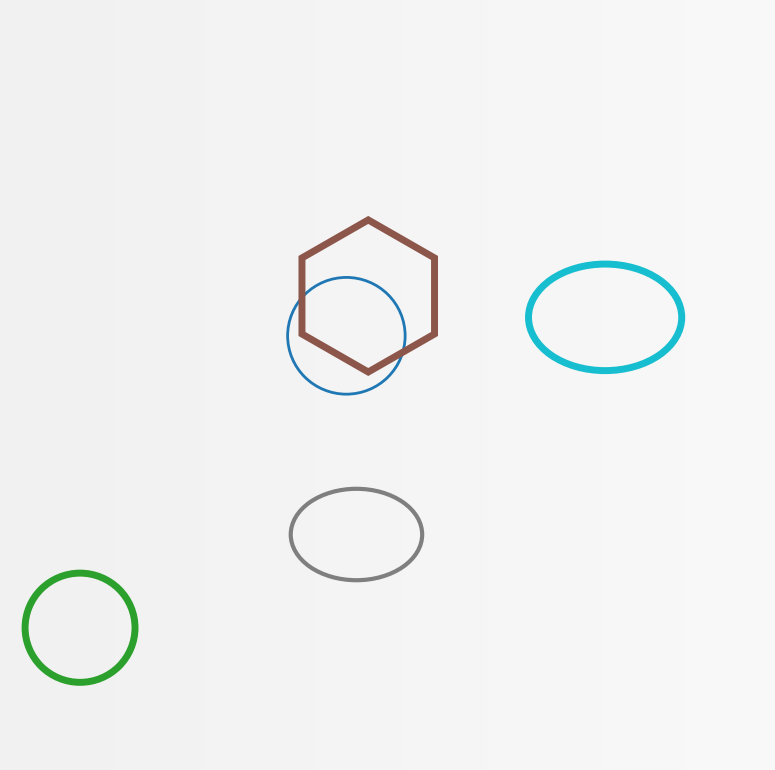[{"shape": "circle", "thickness": 1, "radius": 0.38, "center": [0.447, 0.564]}, {"shape": "circle", "thickness": 2.5, "radius": 0.35, "center": [0.103, 0.185]}, {"shape": "hexagon", "thickness": 2.5, "radius": 0.49, "center": [0.475, 0.616]}, {"shape": "oval", "thickness": 1.5, "radius": 0.42, "center": [0.46, 0.306]}, {"shape": "oval", "thickness": 2.5, "radius": 0.49, "center": [0.781, 0.588]}]